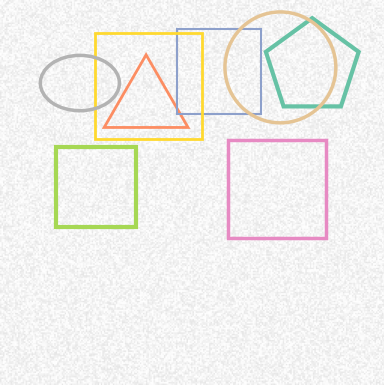[{"shape": "pentagon", "thickness": 3, "radius": 0.63, "center": [0.811, 0.826]}, {"shape": "triangle", "thickness": 2, "radius": 0.63, "center": [0.379, 0.732]}, {"shape": "square", "thickness": 1.5, "radius": 0.55, "center": [0.568, 0.814]}, {"shape": "square", "thickness": 2.5, "radius": 0.64, "center": [0.718, 0.51]}, {"shape": "square", "thickness": 3, "radius": 0.52, "center": [0.249, 0.515]}, {"shape": "square", "thickness": 2, "radius": 0.69, "center": [0.385, 0.777]}, {"shape": "circle", "thickness": 2.5, "radius": 0.72, "center": [0.728, 0.825]}, {"shape": "oval", "thickness": 2.5, "radius": 0.51, "center": [0.207, 0.784]}]